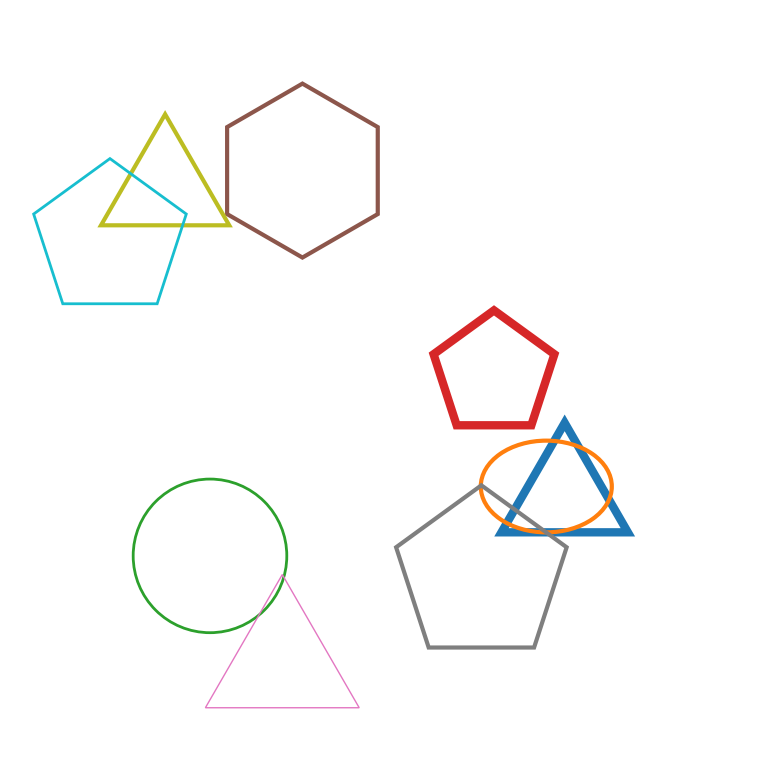[{"shape": "triangle", "thickness": 3, "radius": 0.47, "center": [0.733, 0.356]}, {"shape": "oval", "thickness": 1.5, "radius": 0.43, "center": [0.709, 0.368]}, {"shape": "circle", "thickness": 1, "radius": 0.5, "center": [0.273, 0.278]}, {"shape": "pentagon", "thickness": 3, "radius": 0.41, "center": [0.642, 0.514]}, {"shape": "hexagon", "thickness": 1.5, "radius": 0.56, "center": [0.393, 0.778]}, {"shape": "triangle", "thickness": 0.5, "radius": 0.58, "center": [0.367, 0.139]}, {"shape": "pentagon", "thickness": 1.5, "radius": 0.58, "center": [0.625, 0.253]}, {"shape": "triangle", "thickness": 1.5, "radius": 0.48, "center": [0.214, 0.755]}, {"shape": "pentagon", "thickness": 1, "radius": 0.52, "center": [0.143, 0.69]}]